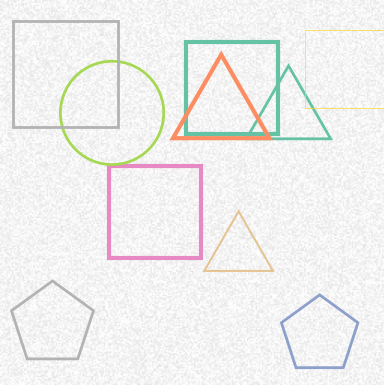[{"shape": "triangle", "thickness": 2, "radius": 0.63, "center": [0.75, 0.703]}, {"shape": "square", "thickness": 3, "radius": 0.6, "center": [0.602, 0.771]}, {"shape": "triangle", "thickness": 3, "radius": 0.72, "center": [0.575, 0.713]}, {"shape": "pentagon", "thickness": 2, "radius": 0.52, "center": [0.83, 0.13]}, {"shape": "square", "thickness": 3, "radius": 0.6, "center": [0.403, 0.45]}, {"shape": "circle", "thickness": 2, "radius": 0.67, "center": [0.291, 0.707]}, {"shape": "square", "thickness": 0.5, "radius": 0.51, "center": [0.895, 0.82]}, {"shape": "triangle", "thickness": 1.5, "radius": 0.52, "center": [0.62, 0.348]}, {"shape": "pentagon", "thickness": 2, "radius": 0.56, "center": [0.136, 0.158]}, {"shape": "square", "thickness": 2, "radius": 0.68, "center": [0.17, 0.808]}]